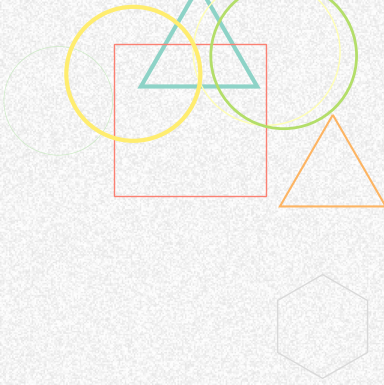[{"shape": "triangle", "thickness": 3, "radius": 0.87, "center": [0.517, 0.862]}, {"shape": "circle", "thickness": 1, "radius": 0.95, "center": [0.693, 0.865]}, {"shape": "square", "thickness": 1, "radius": 0.98, "center": [0.494, 0.688]}, {"shape": "triangle", "thickness": 1.5, "radius": 0.79, "center": [0.864, 0.543]}, {"shape": "circle", "thickness": 2, "radius": 0.95, "center": [0.737, 0.855]}, {"shape": "hexagon", "thickness": 1, "radius": 0.67, "center": [0.838, 0.152]}, {"shape": "circle", "thickness": 0.5, "radius": 0.71, "center": [0.151, 0.738]}, {"shape": "circle", "thickness": 3, "radius": 0.87, "center": [0.346, 0.808]}]